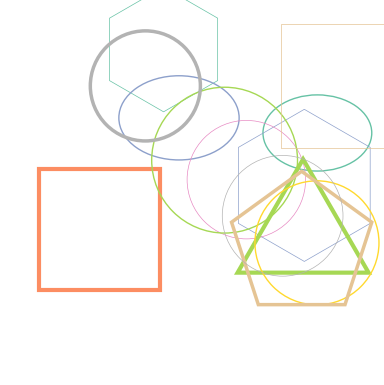[{"shape": "oval", "thickness": 1, "radius": 0.71, "center": [0.824, 0.655]}, {"shape": "hexagon", "thickness": 0.5, "radius": 0.81, "center": [0.425, 0.872]}, {"shape": "square", "thickness": 3, "radius": 0.78, "center": [0.258, 0.405]}, {"shape": "hexagon", "thickness": 0.5, "radius": 0.99, "center": [0.79, 0.518]}, {"shape": "oval", "thickness": 1, "radius": 0.78, "center": [0.465, 0.694]}, {"shape": "circle", "thickness": 0.5, "radius": 0.77, "center": [0.64, 0.533]}, {"shape": "circle", "thickness": 1, "radius": 0.95, "center": [0.583, 0.584]}, {"shape": "triangle", "thickness": 3, "radius": 0.98, "center": [0.787, 0.39]}, {"shape": "circle", "thickness": 1, "radius": 0.81, "center": [0.823, 0.369]}, {"shape": "square", "thickness": 0.5, "radius": 0.8, "center": [0.89, 0.776]}, {"shape": "pentagon", "thickness": 2.5, "radius": 0.96, "center": [0.784, 0.364]}, {"shape": "circle", "thickness": 2.5, "radius": 0.71, "center": [0.378, 0.777]}, {"shape": "circle", "thickness": 0.5, "radius": 0.78, "center": [0.734, 0.439]}]